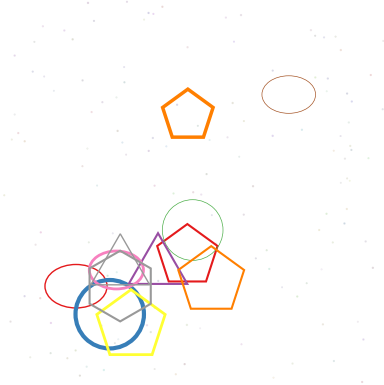[{"shape": "oval", "thickness": 1, "radius": 0.4, "center": [0.197, 0.257]}, {"shape": "pentagon", "thickness": 1.5, "radius": 0.41, "center": [0.487, 0.336]}, {"shape": "circle", "thickness": 3, "radius": 0.44, "center": [0.285, 0.184]}, {"shape": "circle", "thickness": 0.5, "radius": 0.39, "center": [0.5, 0.402]}, {"shape": "triangle", "thickness": 1.5, "radius": 0.44, "center": [0.41, 0.306]}, {"shape": "pentagon", "thickness": 2.5, "radius": 0.34, "center": [0.488, 0.7]}, {"shape": "pentagon", "thickness": 1.5, "radius": 0.45, "center": [0.549, 0.271]}, {"shape": "pentagon", "thickness": 2, "radius": 0.47, "center": [0.34, 0.154]}, {"shape": "oval", "thickness": 0.5, "radius": 0.35, "center": [0.75, 0.754]}, {"shape": "oval", "thickness": 2, "radius": 0.35, "center": [0.302, 0.299]}, {"shape": "triangle", "thickness": 1, "radius": 0.44, "center": [0.312, 0.304]}, {"shape": "hexagon", "thickness": 1.5, "radius": 0.46, "center": [0.312, 0.257]}]